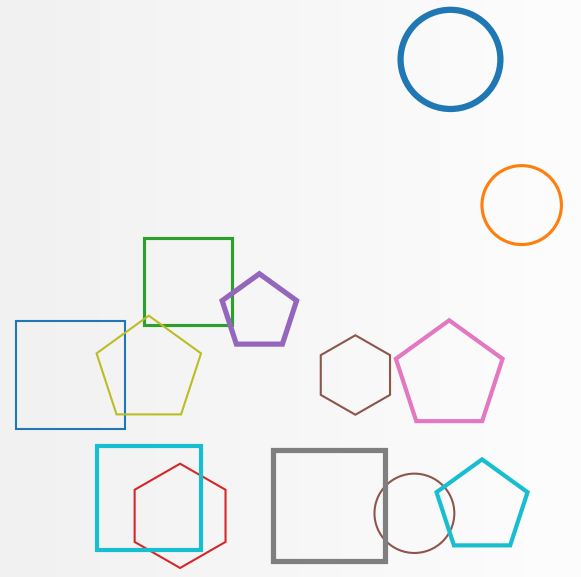[{"shape": "circle", "thickness": 3, "radius": 0.43, "center": [0.775, 0.896]}, {"shape": "square", "thickness": 1, "radius": 0.47, "center": [0.122, 0.35]}, {"shape": "circle", "thickness": 1.5, "radius": 0.34, "center": [0.898, 0.644]}, {"shape": "square", "thickness": 1.5, "radius": 0.38, "center": [0.323, 0.512]}, {"shape": "hexagon", "thickness": 1, "radius": 0.45, "center": [0.31, 0.106]}, {"shape": "pentagon", "thickness": 2.5, "radius": 0.34, "center": [0.446, 0.458]}, {"shape": "circle", "thickness": 1, "radius": 0.34, "center": [0.713, 0.11]}, {"shape": "hexagon", "thickness": 1, "radius": 0.34, "center": [0.611, 0.35]}, {"shape": "pentagon", "thickness": 2, "radius": 0.48, "center": [0.773, 0.348]}, {"shape": "square", "thickness": 2.5, "radius": 0.48, "center": [0.566, 0.124]}, {"shape": "pentagon", "thickness": 1, "radius": 0.47, "center": [0.256, 0.358]}, {"shape": "square", "thickness": 2, "radius": 0.45, "center": [0.256, 0.136]}, {"shape": "pentagon", "thickness": 2, "radius": 0.41, "center": [0.829, 0.121]}]